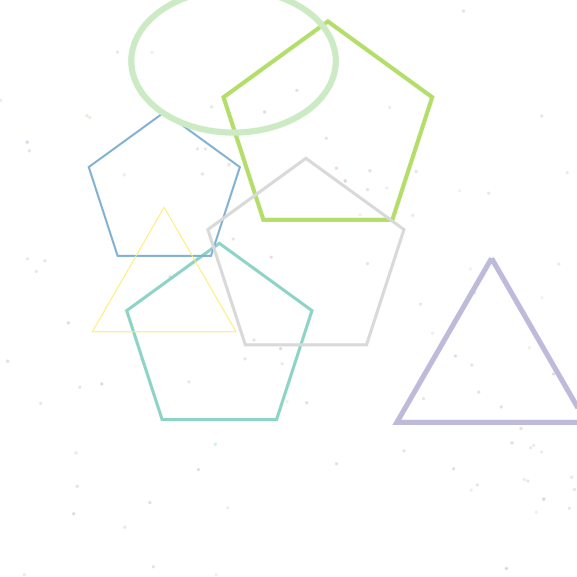[{"shape": "pentagon", "thickness": 1.5, "radius": 0.84, "center": [0.38, 0.409]}, {"shape": "triangle", "thickness": 2.5, "radius": 0.95, "center": [0.851, 0.362]}, {"shape": "pentagon", "thickness": 1, "radius": 0.69, "center": [0.285, 0.667]}, {"shape": "pentagon", "thickness": 2, "radius": 0.95, "center": [0.568, 0.772]}, {"shape": "pentagon", "thickness": 1.5, "radius": 0.89, "center": [0.53, 0.546]}, {"shape": "oval", "thickness": 3, "radius": 0.89, "center": [0.404, 0.894]}, {"shape": "triangle", "thickness": 0.5, "radius": 0.72, "center": [0.284, 0.497]}]